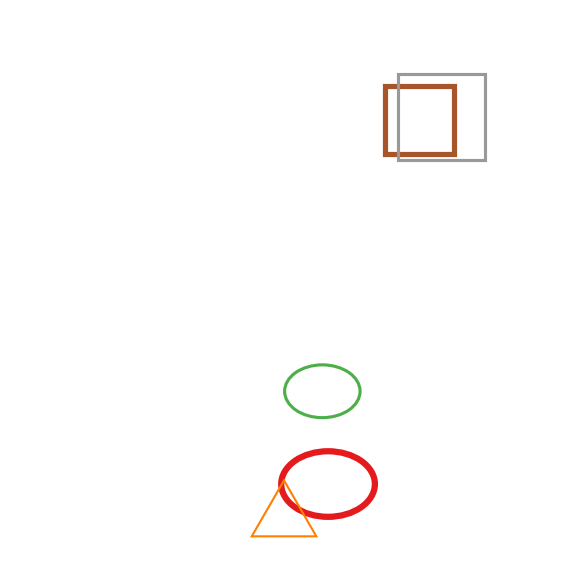[{"shape": "oval", "thickness": 3, "radius": 0.41, "center": [0.568, 0.161]}, {"shape": "oval", "thickness": 1.5, "radius": 0.33, "center": [0.558, 0.322]}, {"shape": "triangle", "thickness": 1, "radius": 0.32, "center": [0.492, 0.103]}, {"shape": "square", "thickness": 2.5, "radius": 0.3, "center": [0.727, 0.791]}, {"shape": "square", "thickness": 1.5, "radius": 0.37, "center": [0.765, 0.797]}]